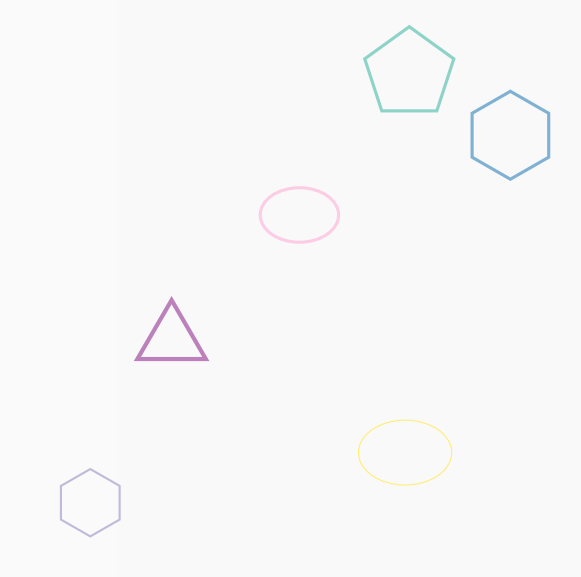[{"shape": "pentagon", "thickness": 1.5, "radius": 0.4, "center": [0.704, 0.872]}, {"shape": "hexagon", "thickness": 1, "radius": 0.29, "center": [0.155, 0.129]}, {"shape": "hexagon", "thickness": 1.5, "radius": 0.38, "center": [0.878, 0.765]}, {"shape": "oval", "thickness": 1.5, "radius": 0.34, "center": [0.515, 0.627]}, {"shape": "triangle", "thickness": 2, "radius": 0.34, "center": [0.295, 0.411]}, {"shape": "oval", "thickness": 0.5, "radius": 0.4, "center": [0.697, 0.215]}]